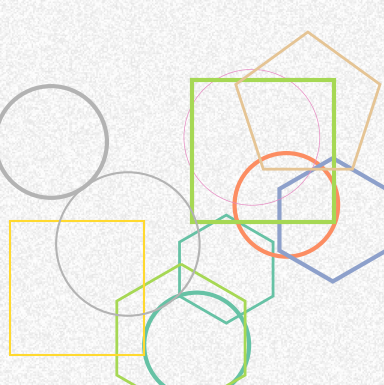[{"shape": "circle", "thickness": 3, "radius": 0.68, "center": [0.511, 0.104]}, {"shape": "hexagon", "thickness": 2, "radius": 0.7, "center": [0.588, 0.301]}, {"shape": "circle", "thickness": 3, "radius": 0.67, "center": [0.744, 0.468]}, {"shape": "hexagon", "thickness": 3, "radius": 0.8, "center": [0.865, 0.429]}, {"shape": "circle", "thickness": 0.5, "radius": 0.88, "center": [0.654, 0.643]}, {"shape": "square", "thickness": 3, "radius": 0.92, "center": [0.684, 0.609]}, {"shape": "hexagon", "thickness": 2, "radius": 0.96, "center": [0.47, 0.122]}, {"shape": "square", "thickness": 1.5, "radius": 0.87, "center": [0.201, 0.252]}, {"shape": "pentagon", "thickness": 2, "radius": 0.98, "center": [0.8, 0.72]}, {"shape": "circle", "thickness": 3, "radius": 0.73, "center": [0.133, 0.631]}, {"shape": "circle", "thickness": 1.5, "radius": 0.93, "center": [0.332, 0.366]}]